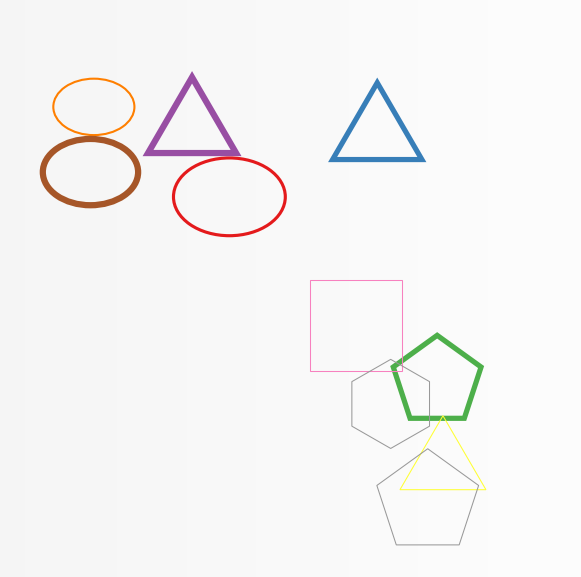[{"shape": "oval", "thickness": 1.5, "radius": 0.48, "center": [0.395, 0.658]}, {"shape": "triangle", "thickness": 2.5, "radius": 0.44, "center": [0.649, 0.767]}, {"shape": "pentagon", "thickness": 2.5, "radius": 0.4, "center": [0.752, 0.339]}, {"shape": "triangle", "thickness": 3, "radius": 0.44, "center": [0.33, 0.778]}, {"shape": "oval", "thickness": 1, "radius": 0.35, "center": [0.161, 0.814]}, {"shape": "triangle", "thickness": 0.5, "radius": 0.43, "center": [0.762, 0.194]}, {"shape": "oval", "thickness": 3, "radius": 0.41, "center": [0.156, 0.701]}, {"shape": "square", "thickness": 0.5, "radius": 0.4, "center": [0.612, 0.436]}, {"shape": "hexagon", "thickness": 0.5, "radius": 0.39, "center": [0.672, 0.3]}, {"shape": "pentagon", "thickness": 0.5, "radius": 0.46, "center": [0.736, 0.13]}]